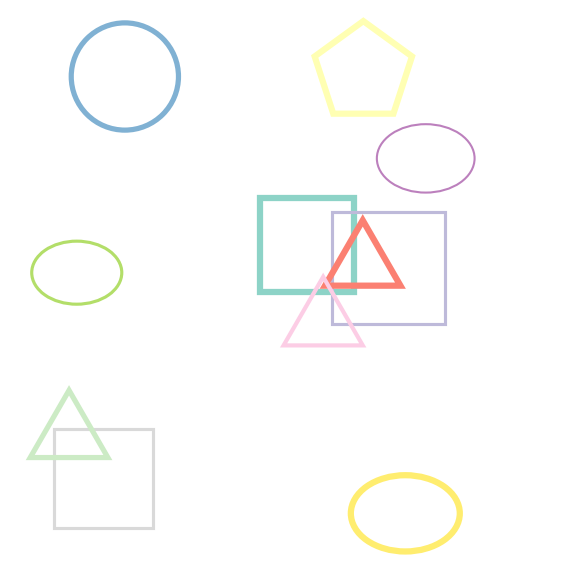[{"shape": "square", "thickness": 3, "radius": 0.4, "center": [0.532, 0.575]}, {"shape": "pentagon", "thickness": 3, "radius": 0.44, "center": [0.629, 0.874]}, {"shape": "square", "thickness": 1.5, "radius": 0.49, "center": [0.673, 0.535]}, {"shape": "triangle", "thickness": 3, "radius": 0.38, "center": [0.628, 0.542]}, {"shape": "circle", "thickness": 2.5, "radius": 0.46, "center": [0.216, 0.867]}, {"shape": "oval", "thickness": 1.5, "radius": 0.39, "center": [0.133, 0.527]}, {"shape": "triangle", "thickness": 2, "radius": 0.4, "center": [0.56, 0.441]}, {"shape": "square", "thickness": 1.5, "radius": 0.43, "center": [0.179, 0.171]}, {"shape": "oval", "thickness": 1, "radius": 0.42, "center": [0.737, 0.725]}, {"shape": "triangle", "thickness": 2.5, "radius": 0.39, "center": [0.12, 0.246]}, {"shape": "oval", "thickness": 3, "radius": 0.47, "center": [0.702, 0.11]}]